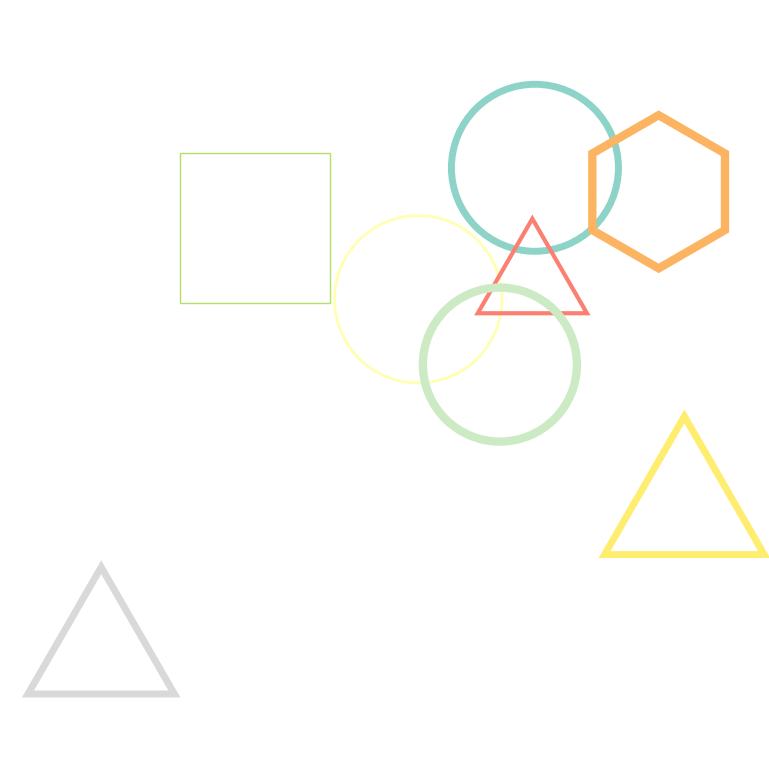[{"shape": "circle", "thickness": 2.5, "radius": 0.54, "center": [0.695, 0.782]}, {"shape": "circle", "thickness": 1, "radius": 0.54, "center": [0.543, 0.611]}, {"shape": "triangle", "thickness": 1.5, "radius": 0.41, "center": [0.691, 0.634]}, {"shape": "hexagon", "thickness": 3, "radius": 0.5, "center": [0.855, 0.751]}, {"shape": "square", "thickness": 0.5, "radius": 0.49, "center": [0.332, 0.704]}, {"shape": "triangle", "thickness": 2.5, "radius": 0.55, "center": [0.131, 0.154]}, {"shape": "circle", "thickness": 3, "radius": 0.5, "center": [0.649, 0.527]}, {"shape": "triangle", "thickness": 2.5, "radius": 0.6, "center": [0.889, 0.34]}]